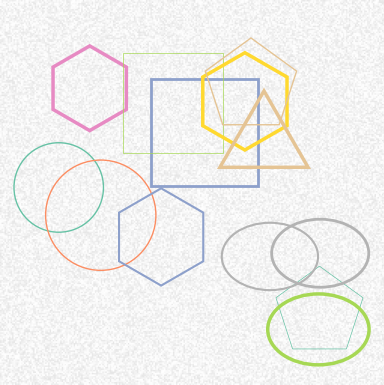[{"shape": "pentagon", "thickness": 0.5, "radius": 0.59, "center": [0.83, 0.19]}, {"shape": "circle", "thickness": 1, "radius": 0.58, "center": [0.153, 0.513]}, {"shape": "circle", "thickness": 1, "radius": 0.72, "center": [0.262, 0.441]}, {"shape": "hexagon", "thickness": 1.5, "radius": 0.63, "center": [0.419, 0.385]}, {"shape": "square", "thickness": 2, "radius": 0.7, "center": [0.531, 0.656]}, {"shape": "hexagon", "thickness": 2.5, "radius": 0.55, "center": [0.233, 0.771]}, {"shape": "square", "thickness": 0.5, "radius": 0.65, "center": [0.449, 0.732]}, {"shape": "oval", "thickness": 2.5, "radius": 0.66, "center": [0.827, 0.144]}, {"shape": "hexagon", "thickness": 2.5, "radius": 0.63, "center": [0.636, 0.737]}, {"shape": "pentagon", "thickness": 1, "radius": 0.62, "center": [0.652, 0.777]}, {"shape": "triangle", "thickness": 2.5, "radius": 0.66, "center": [0.686, 0.632]}, {"shape": "oval", "thickness": 2, "radius": 0.63, "center": [0.832, 0.342]}, {"shape": "oval", "thickness": 1.5, "radius": 0.63, "center": [0.701, 0.334]}]